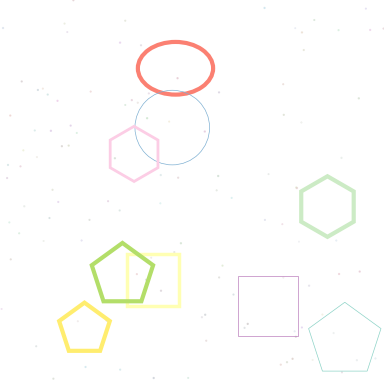[{"shape": "pentagon", "thickness": 0.5, "radius": 0.49, "center": [0.896, 0.116]}, {"shape": "square", "thickness": 2.5, "radius": 0.34, "center": [0.399, 0.273]}, {"shape": "oval", "thickness": 3, "radius": 0.49, "center": [0.456, 0.823]}, {"shape": "circle", "thickness": 0.5, "radius": 0.48, "center": [0.447, 0.669]}, {"shape": "pentagon", "thickness": 3, "radius": 0.42, "center": [0.318, 0.285]}, {"shape": "hexagon", "thickness": 2, "radius": 0.36, "center": [0.348, 0.6]}, {"shape": "square", "thickness": 0.5, "radius": 0.39, "center": [0.696, 0.205]}, {"shape": "hexagon", "thickness": 3, "radius": 0.39, "center": [0.851, 0.463]}, {"shape": "pentagon", "thickness": 3, "radius": 0.35, "center": [0.219, 0.145]}]